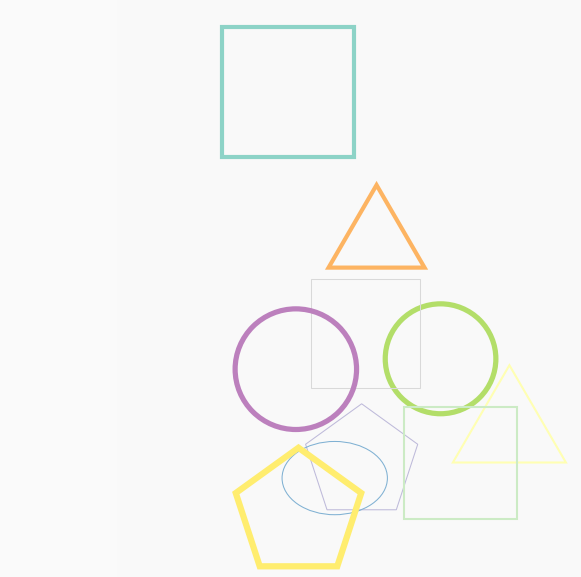[{"shape": "square", "thickness": 2, "radius": 0.56, "center": [0.496, 0.839]}, {"shape": "triangle", "thickness": 1, "radius": 0.56, "center": [0.876, 0.254]}, {"shape": "pentagon", "thickness": 0.5, "radius": 0.51, "center": [0.622, 0.198]}, {"shape": "oval", "thickness": 0.5, "radius": 0.45, "center": [0.576, 0.171]}, {"shape": "triangle", "thickness": 2, "radius": 0.48, "center": [0.648, 0.583]}, {"shape": "circle", "thickness": 2.5, "radius": 0.48, "center": [0.758, 0.378]}, {"shape": "square", "thickness": 0.5, "radius": 0.47, "center": [0.629, 0.421]}, {"shape": "circle", "thickness": 2.5, "radius": 0.52, "center": [0.509, 0.36]}, {"shape": "square", "thickness": 1, "radius": 0.49, "center": [0.793, 0.198]}, {"shape": "pentagon", "thickness": 3, "radius": 0.57, "center": [0.514, 0.11]}]